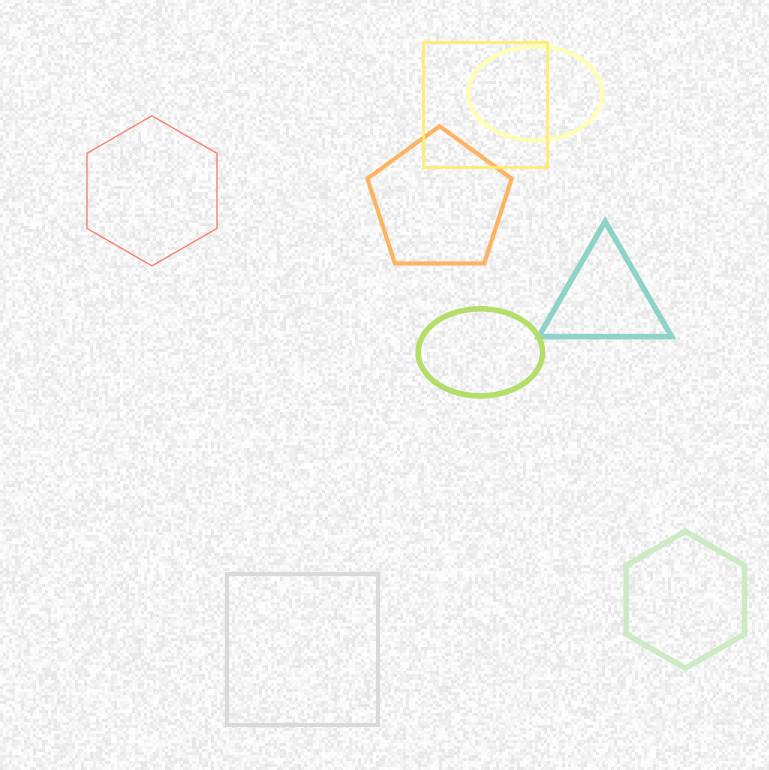[{"shape": "triangle", "thickness": 2, "radius": 0.5, "center": [0.786, 0.613]}, {"shape": "oval", "thickness": 1.5, "radius": 0.44, "center": [0.695, 0.879]}, {"shape": "hexagon", "thickness": 0.5, "radius": 0.49, "center": [0.197, 0.752]}, {"shape": "pentagon", "thickness": 1.5, "radius": 0.49, "center": [0.571, 0.738]}, {"shape": "oval", "thickness": 2, "radius": 0.4, "center": [0.624, 0.542]}, {"shape": "square", "thickness": 1.5, "radius": 0.49, "center": [0.393, 0.156]}, {"shape": "hexagon", "thickness": 2, "radius": 0.44, "center": [0.89, 0.221]}, {"shape": "square", "thickness": 1, "radius": 0.4, "center": [0.63, 0.864]}]